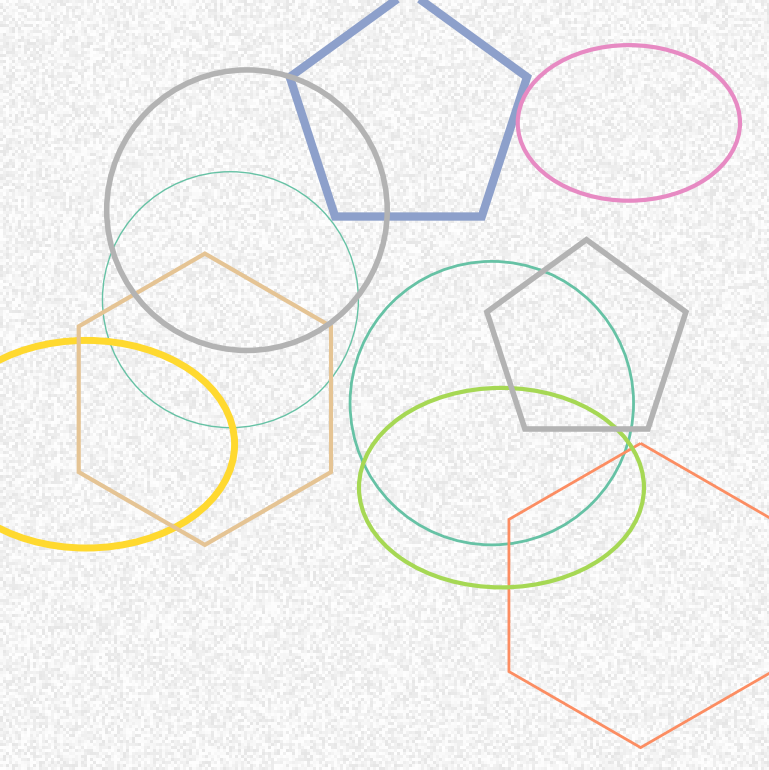[{"shape": "circle", "thickness": 1, "radius": 0.92, "center": [0.639, 0.476]}, {"shape": "circle", "thickness": 0.5, "radius": 0.83, "center": [0.299, 0.611]}, {"shape": "hexagon", "thickness": 1, "radius": 0.99, "center": [0.832, 0.227]}, {"shape": "pentagon", "thickness": 3, "radius": 0.81, "center": [0.53, 0.85]}, {"shape": "oval", "thickness": 1.5, "radius": 0.72, "center": [0.817, 0.84]}, {"shape": "oval", "thickness": 1.5, "radius": 0.93, "center": [0.651, 0.367]}, {"shape": "oval", "thickness": 2.5, "radius": 0.96, "center": [0.112, 0.423]}, {"shape": "hexagon", "thickness": 1.5, "radius": 0.95, "center": [0.266, 0.482]}, {"shape": "circle", "thickness": 2, "radius": 0.91, "center": [0.321, 0.727]}, {"shape": "pentagon", "thickness": 2, "radius": 0.68, "center": [0.762, 0.553]}]